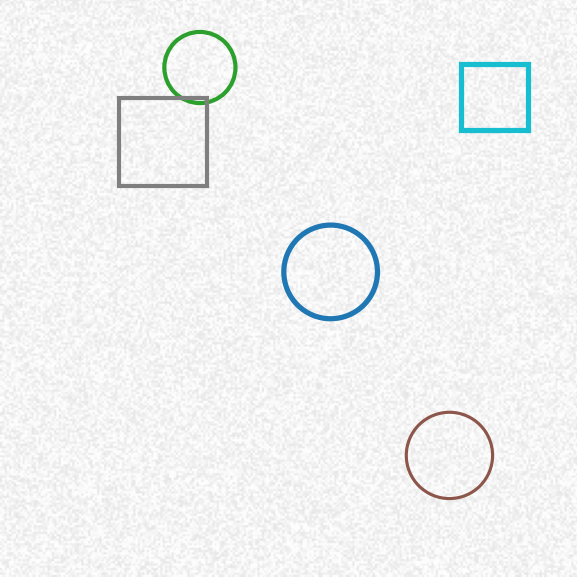[{"shape": "circle", "thickness": 2.5, "radius": 0.41, "center": [0.573, 0.528]}, {"shape": "circle", "thickness": 2, "radius": 0.31, "center": [0.346, 0.882]}, {"shape": "circle", "thickness": 1.5, "radius": 0.37, "center": [0.778, 0.211]}, {"shape": "square", "thickness": 2, "radius": 0.38, "center": [0.282, 0.753]}, {"shape": "square", "thickness": 2.5, "radius": 0.29, "center": [0.856, 0.831]}]